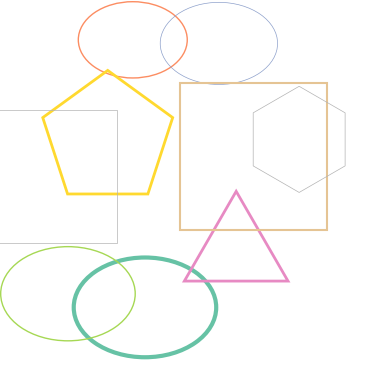[{"shape": "oval", "thickness": 3, "radius": 0.93, "center": [0.377, 0.202]}, {"shape": "oval", "thickness": 1, "radius": 0.71, "center": [0.345, 0.897]}, {"shape": "oval", "thickness": 0.5, "radius": 0.76, "center": [0.569, 0.887]}, {"shape": "triangle", "thickness": 2, "radius": 0.78, "center": [0.613, 0.348]}, {"shape": "oval", "thickness": 1, "radius": 0.87, "center": [0.176, 0.237]}, {"shape": "pentagon", "thickness": 2, "radius": 0.89, "center": [0.28, 0.64]}, {"shape": "square", "thickness": 1.5, "radius": 0.96, "center": [0.659, 0.593]}, {"shape": "square", "thickness": 0.5, "radius": 0.86, "center": [0.132, 0.541]}, {"shape": "hexagon", "thickness": 0.5, "radius": 0.69, "center": [0.777, 0.638]}]